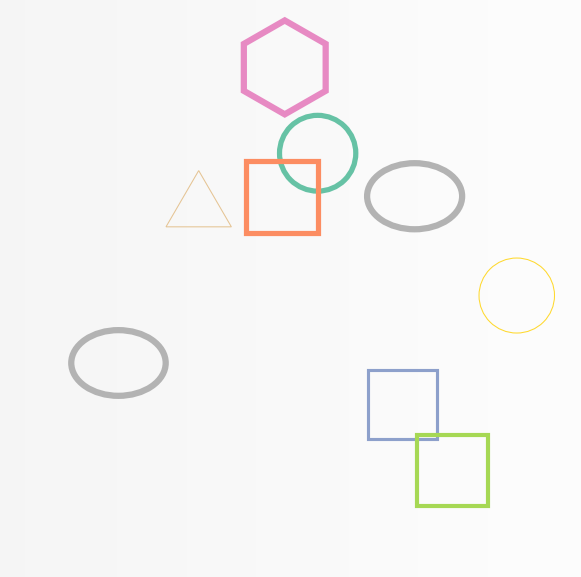[{"shape": "circle", "thickness": 2.5, "radius": 0.33, "center": [0.546, 0.734]}, {"shape": "square", "thickness": 2.5, "radius": 0.31, "center": [0.486, 0.658]}, {"shape": "square", "thickness": 1.5, "radius": 0.3, "center": [0.692, 0.299]}, {"shape": "hexagon", "thickness": 3, "radius": 0.41, "center": [0.49, 0.882]}, {"shape": "square", "thickness": 2, "radius": 0.31, "center": [0.778, 0.184]}, {"shape": "circle", "thickness": 0.5, "radius": 0.32, "center": [0.889, 0.487]}, {"shape": "triangle", "thickness": 0.5, "radius": 0.32, "center": [0.342, 0.639]}, {"shape": "oval", "thickness": 3, "radius": 0.41, "center": [0.204, 0.371]}, {"shape": "oval", "thickness": 3, "radius": 0.41, "center": [0.713, 0.659]}]